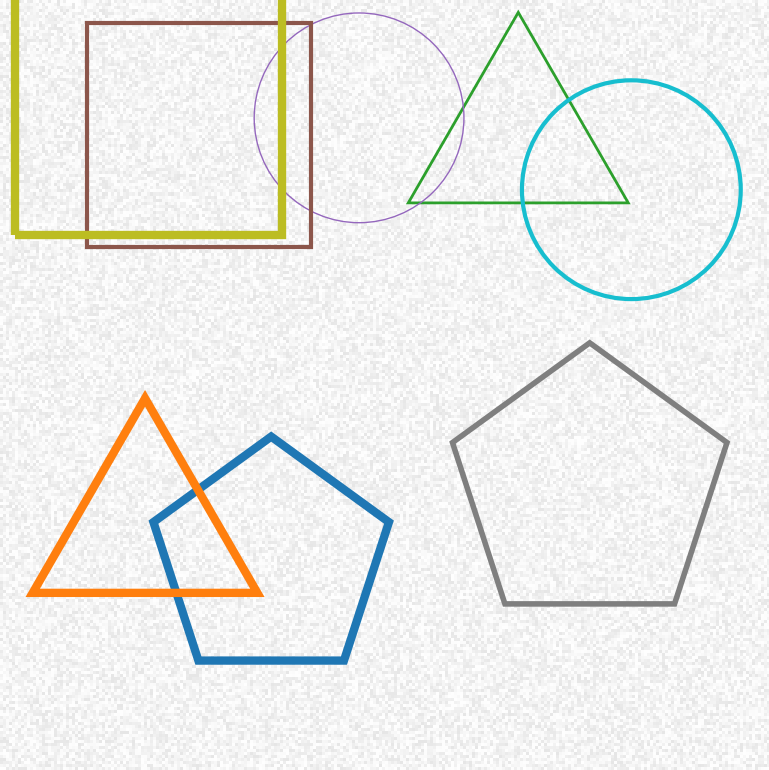[{"shape": "pentagon", "thickness": 3, "radius": 0.8, "center": [0.352, 0.272]}, {"shape": "triangle", "thickness": 3, "radius": 0.84, "center": [0.188, 0.314]}, {"shape": "triangle", "thickness": 1, "radius": 0.82, "center": [0.673, 0.819]}, {"shape": "circle", "thickness": 0.5, "radius": 0.68, "center": [0.466, 0.847]}, {"shape": "square", "thickness": 1.5, "radius": 0.73, "center": [0.258, 0.824]}, {"shape": "pentagon", "thickness": 2, "radius": 0.94, "center": [0.766, 0.367]}, {"shape": "square", "thickness": 3, "radius": 0.87, "center": [0.193, 0.869]}, {"shape": "circle", "thickness": 1.5, "radius": 0.71, "center": [0.82, 0.754]}]